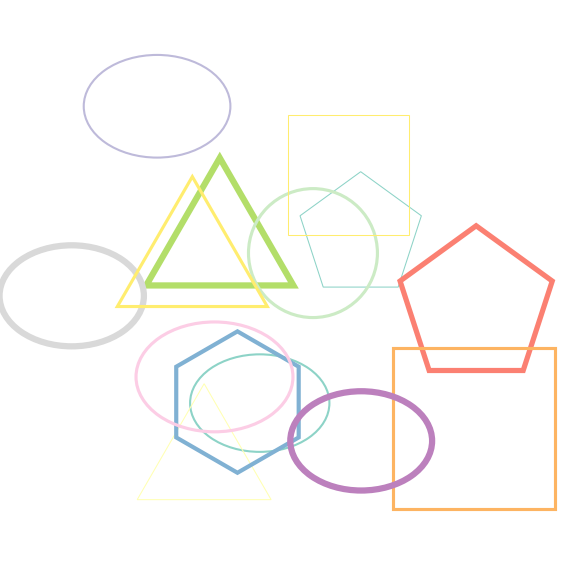[{"shape": "pentagon", "thickness": 0.5, "radius": 0.55, "center": [0.625, 0.591]}, {"shape": "oval", "thickness": 1, "radius": 0.6, "center": [0.45, 0.301]}, {"shape": "triangle", "thickness": 0.5, "radius": 0.67, "center": [0.354, 0.201]}, {"shape": "oval", "thickness": 1, "radius": 0.63, "center": [0.272, 0.815]}, {"shape": "pentagon", "thickness": 2.5, "radius": 0.69, "center": [0.825, 0.47]}, {"shape": "hexagon", "thickness": 2, "radius": 0.61, "center": [0.411, 0.303]}, {"shape": "square", "thickness": 1.5, "radius": 0.7, "center": [0.821, 0.258]}, {"shape": "triangle", "thickness": 3, "radius": 0.74, "center": [0.381, 0.578]}, {"shape": "oval", "thickness": 1.5, "radius": 0.68, "center": [0.371, 0.347]}, {"shape": "oval", "thickness": 3, "radius": 0.62, "center": [0.124, 0.487]}, {"shape": "oval", "thickness": 3, "radius": 0.61, "center": [0.625, 0.236]}, {"shape": "circle", "thickness": 1.5, "radius": 0.56, "center": [0.542, 0.561]}, {"shape": "triangle", "thickness": 1.5, "radius": 0.75, "center": [0.333, 0.543]}, {"shape": "square", "thickness": 0.5, "radius": 0.52, "center": [0.603, 0.696]}]